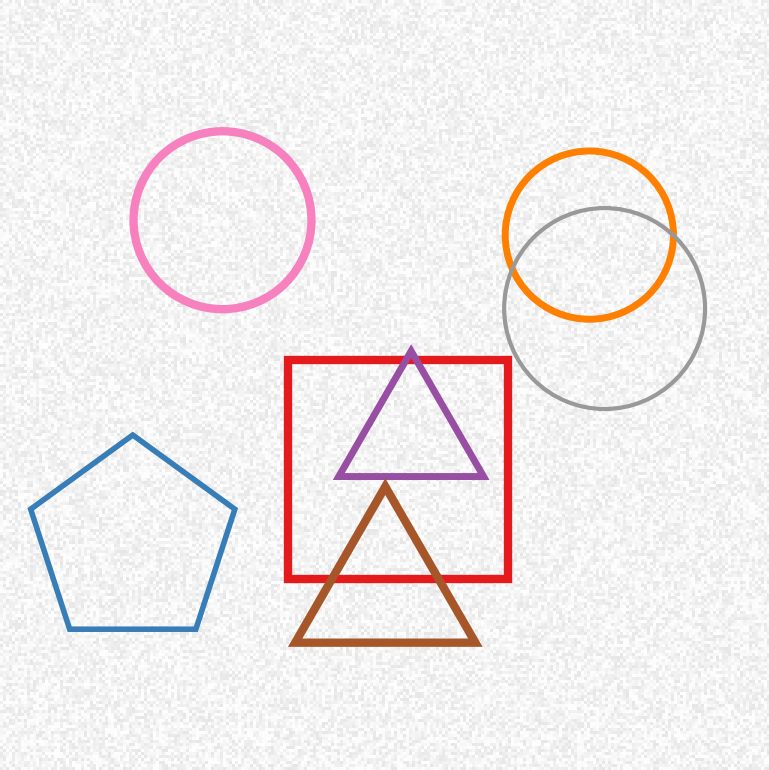[{"shape": "square", "thickness": 3, "radius": 0.71, "center": [0.517, 0.39]}, {"shape": "pentagon", "thickness": 2, "radius": 0.7, "center": [0.172, 0.296]}, {"shape": "triangle", "thickness": 2.5, "radius": 0.54, "center": [0.534, 0.435]}, {"shape": "circle", "thickness": 2.5, "radius": 0.55, "center": [0.765, 0.695]}, {"shape": "triangle", "thickness": 3, "radius": 0.68, "center": [0.5, 0.233]}, {"shape": "circle", "thickness": 3, "radius": 0.58, "center": [0.289, 0.714]}, {"shape": "circle", "thickness": 1.5, "radius": 0.65, "center": [0.785, 0.599]}]